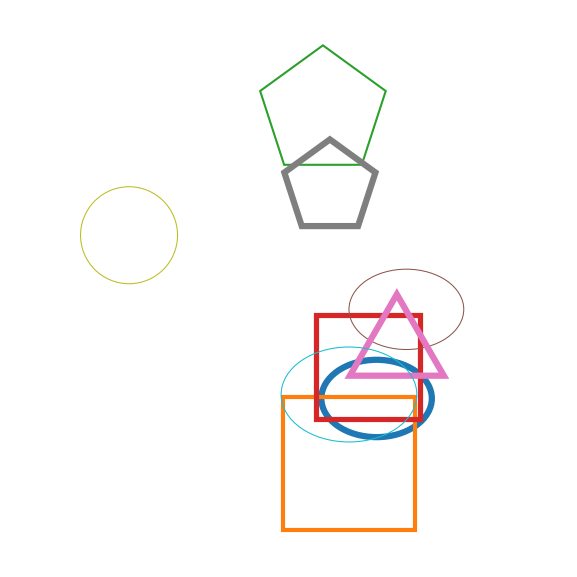[{"shape": "oval", "thickness": 3, "radius": 0.48, "center": [0.652, 0.309]}, {"shape": "square", "thickness": 2, "radius": 0.57, "center": [0.604, 0.197]}, {"shape": "pentagon", "thickness": 1, "radius": 0.57, "center": [0.559, 0.806]}, {"shape": "square", "thickness": 2.5, "radius": 0.45, "center": [0.638, 0.363]}, {"shape": "oval", "thickness": 0.5, "radius": 0.5, "center": [0.704, 0.463]}, {"shape": "triangle", "thickness": 3, "radius": 0.47, "center": [0.687, 0.396]}, {"shape": "pentagon", "thickness": 3, "radius": 0.41, "center": [0.571, 0.675]}, {"shape": "circle", "thickness": 0.5, "radius": 0.42, "center": [0.223, 0.592]}, {"shape": "oval", "thickness": 0.5, "radius": 0.59, "center": [0.604, 0.316]}]